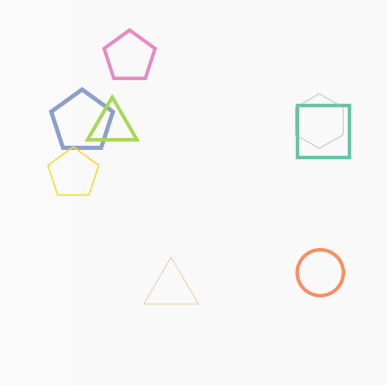[{"shape": "square", "thickness": 2.5, "radius": 0.34, "center": [0.833, 0.66]}, {"shape": "circle", "thickness": 2.5, "radius": 0.3, "center": [0.827, 0.292]}, {"shape": "pentagon", "thickness": 3, "radius": 0.42, "center": [0.212, 0.684]}, {"shape": "pentagon", "thickness": 2.5, "radius": 0.35, "center": [0.334, 0.852]}, {"shape": "triangle", "thickness": 2.5, "radius": 0.37, "center": [0.29, 0.674]}, {"shape": "pentagon", "thickness": 1, "radius": 0.34, "center": [0.189, 0.549]}, {"shape": "triangle", "thickness": 0.5, "radius": 0.41, "center": [0.442, 0.251]}, {"shape": "hexagon", "thickness": 0.5, "radius": 0.36, "center": [0.824, 0.686]}]